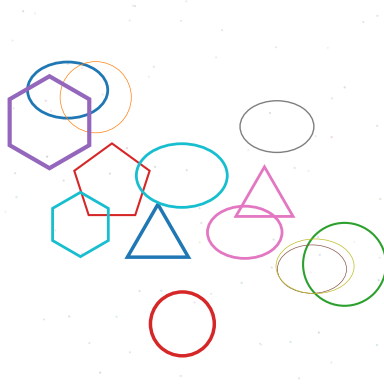[{"shape": "triangle", "thickness": 2.5, "radius": 0.46, "center": [0.41, 0.378]}, {"shape": "oval", "thickness": 2, "radius": 0.52, "center": [0.176, 0.766]}, {"shape": "circle", "thickness": 0.5, "radius": 0.46, "center": [0.249, 0.747]}, {"shape": "circle", "thickness": 1.5, "radius": 0.54, "center": [0.895, 0.313]}, {"shape": "pentagon", "thickness": 1.5, "radius": 0.51, "center": [0.291, 0.525]}, {"shape": "circle", "thickness": 2.5, "radius": 0.41, "center": [0.474, 0.159]}, {"shape": "hexagon", "thickness": 3, "radius": 0.6, "center": [0.128, 0.683]}, {"shape": "oval", "thickness": 0.5, "radius": 0.45, "center": [0.81, 0.301]}, {"shape": "oval", "thickness": 2, "radius": 0.48, "center": [0.636, 0.397]}, {"shape": "triangle", "thickness": 2, "radius": 0.43, "center": [0.687, 0.481]}, {"shape": "oval", "thickness": 1, "radius": 0.48, "center": [0.719, 0.671]}, {"shape": "oval", "thickness": 0.5, "radius": 0.51, "center": [0.818, 0.308]}, {"shape": "hexagon", "thickness": 2, "radius": 0.42, "center": [0.209, 0.417]}, {"shape": "oval", "thickness": 2, "radius": 0.59, "center": [0.472, 0.544]}]